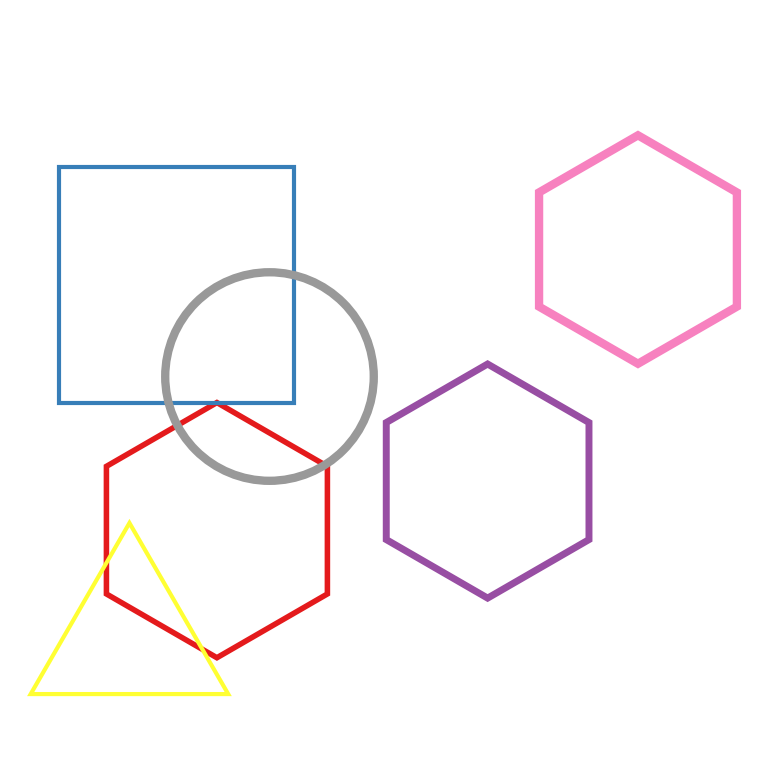[{"shape": "hexagon", "thickness": 2, "radius": 0.83, "center": [0.282, 0.311]}, {"shape": "square", "thickness": 1.5, "radius": 0.76, "center": [0.229, 0.63]}, {"shape": "hexagon", "thickness": 2.5, "radius": 0.76, "center": [0.633, 0.375]}, {"shape": "triangle", "thickness": 1.5, "radius": 0.74, "center": [0.168, 0.173]}, {"shape": "hexagon", "thickness": 3, "radius": 0.74, "center": [0.829, 0.676]}, {"shape": "circle", "thickness": 3, "radius": 0.68, "center": [0.35, 0.511]}]